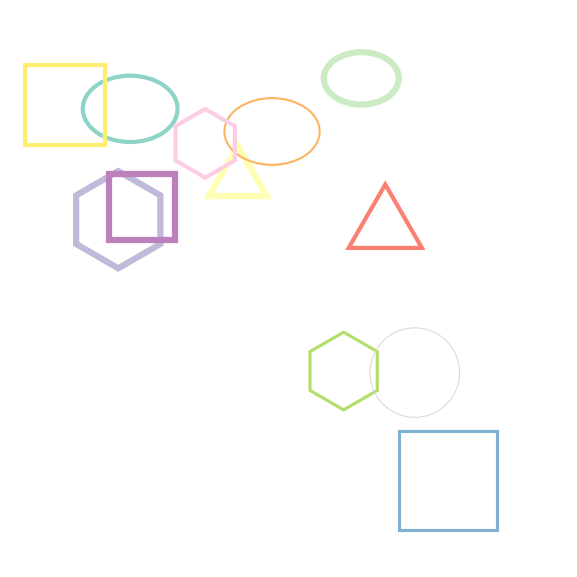[{"shape": "oval", "thickness": 2, "radius": 0.41, "center": [0.225, 0.811]}, {"shape": "triangle", "thickness": 3, "radius": 0.29, "center": [0.412, 0.688]}, {"shape": "hexagon", "thickness": 3, "radius": 0.42, "center": [0.205, 0.619]}, {"shape": "triangle", "thickness": 2, "radius": 0.37, "center": [0.667, 0.607]}, {"shape": "square", "thickness": 1.5, "radius": 0.43, "center": [0.775, 0.167]}, {"shape": "oval", "thickness": 1, "radius": 0.41, "center": [0.471, 0.771]}, {"shape": "hexagon", "thickness": 1.5, "radius": 0.34, "center": [0.595, 0.357]}, {"shape": "hexagon", "thickness": 2, "radius": 0.3, "center": [0.355, 0.751]}, {"shape": "circle", "thickness": 0.5, "radius": 0.39, "center": [0.718, 0.354]}, {"shape": "square", "thickness": 3, "radius": 0.29, "center": [0.246, 0.641]}, {"shape": "oval", "thickness": 3, "radius": 0.32, "center": [0.626, 0.863]}, {"shape": "square", "thickness": 2, "radius": 0.35, "center": [0.113, 0.817]}]